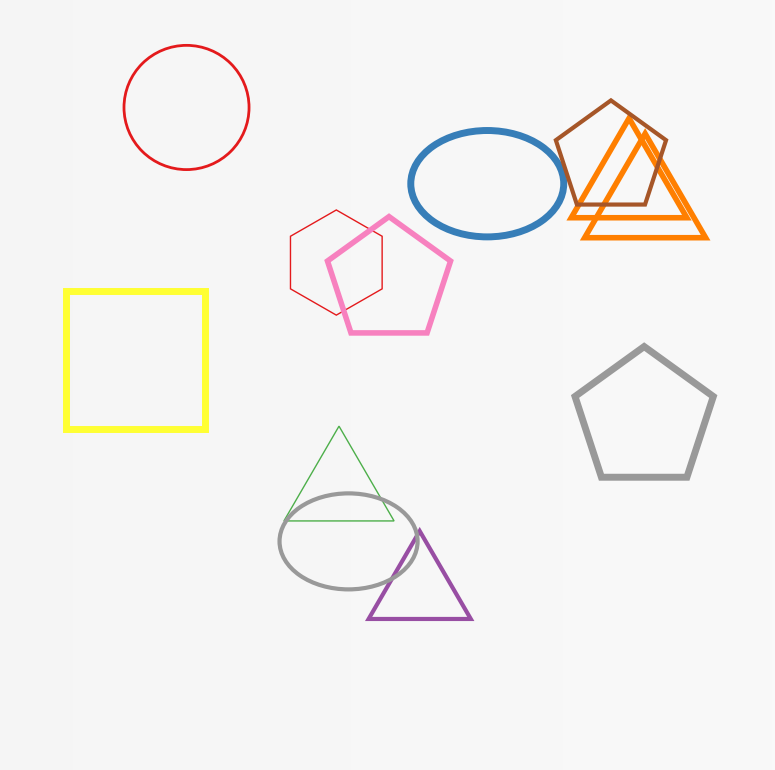[{"shape": "circle", "thickness": 1, "radius": 0.4, "center": [0.241, 0.86]}, {"shape": "hexagon", "thickness": 0.5, "radius": 0.34, "center": [0.434, 0.659]}, {"shape": "oval", "thickness": 2.5, "radius": 0.49, "center": [0.629, 0.761]}, {"shape": "triangle", "thickness": 0.5, "radius": 0.41, "center": [0.437, 0.364]}, {"shape": "triangle", "thickness": 1.5, "radius": 0.38, "center": [0.542, 0.234]}, {"shape": "triangle", "thickness": 2, "radius": 0.43, "center": [0.812, 0.76]}, {"shape": "triangle", "thickness": 2, "radius": 0.45, "center": [0.832, 0.736]}, {"shape": "square", "thickness": 2.5, "radius": 0.45, "center": [0.175, 0.532]}, {"shape": "pentagon", "thickness": 1.5, "radius": 0.37, "center": [0.788, 0.795]}, {"shape": "pentagon", "thickness": 2, "radius": 0.42, "center": [0.502, 0.635]}, {"shape": "pentagon", "thickness": 2.5, "radius": 0.47, "center": [0.831, 0.456]}, {"shape": "oval", "thickness": 1.5, "radius": 0.45, "center": [0.45, 0.297]}]